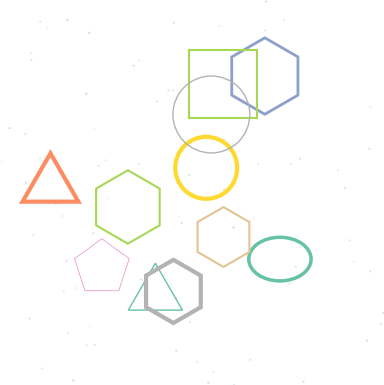[{"shape": "triangle", "thickness": 1, "radius": 0.41, "center": [0.404, 0.235]}, {"shape": "oval", "thickness": 2.5, "radius": 0.4, "center": [0.727, 0.327]}, {"shape": "triangle", "thickness": 3, "radius": 0.42, "center": [0.131, 0.518]}, {"shape": "hexagon", "thickness": 2, "radius": 0.5, "center": [0.688, 0.802]}, {"shape": "pentagon", "thickness": 0.5, "radius": 0.37, "center": [0.265, 0.305]}, {"shape": "square", "thickness": 1.5, "radius": 0.44, "center": [0.579, 0.782]}, {"shape": "hexagon", "thickness": 1.5, "radius": 0.48, "center": [0.332, 0.462]}, {"shape": "circle", "thickness": 3, "radius": 0.4, "center": [0.536, 0.564]}, {"shape": "hexagon", "thickness": 1.5, "radius": 0.39, "center": [0.58, 0.384]}, {"shape": "hexagon", "thickness": 3, "radius": 0.41, "center": [0.45, 0.243]}, {"shape": "circle", "thickness": 1, "radius": 0.5, "center": [0.549, 0.703]}]